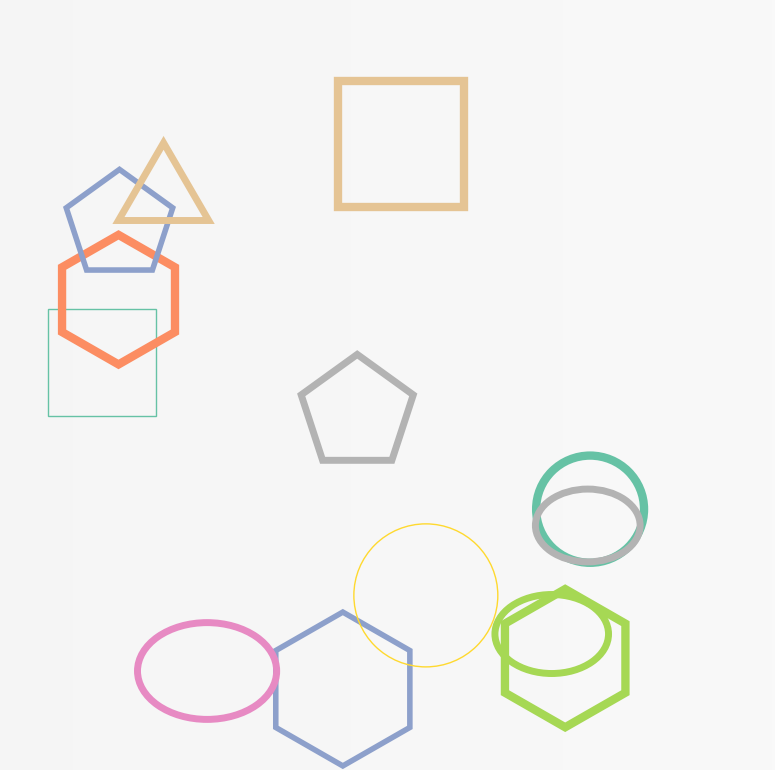[{"shape": "square", "thickness": 0.5, "radius": 0.35, "center": [0.132, 0.529]}, {"shape": "circle", "thickness": 3, "radius": 0.35, "center": [0.761, 0.339]}, {"shape": "hexagon", "thickness": 3, "radius": 0.42, "center": [0.153, 0.611]}, {"shape": "hexagon", "thickness": 2, "radius": 0.5, "center": [0.442, 0.105]}, {"shape": "pentagon", "thickness": 2, "radius": 0.36, "center": [0.154, 0.708]}, {"shape": "oval", "thickness": 2.5, "radius": 0.45, "center": [0.267, 0.129]}, {"shape": "hexagon", "thickness": 3, "radius": 0.45, "center": [0.729, 0.145]}, {"shape": "oval", "thickness": 2.5, "radius": 0.37, "center": [0.712, 0.177]}, {"shape": "circle", "thickness": 0.5, "radius": 0.46, "center": [0.549, 0.227]}, {"shape": "triangle", "thickness": 2.5, "radius": 0.34, "center": [0.211, 0.747]}, {"shape": "square", "thickness": 3, "radius": 0.41, "center": [0.517, 0.813]}, {"shape": "oval", "thickness": 2.5, "radius": 0.34, "center": [0.758, 0.318]}, {"shape": "pentagon", "thickness": 2.5, "radius": 0.38, "center": [0.461, 0.464]}]